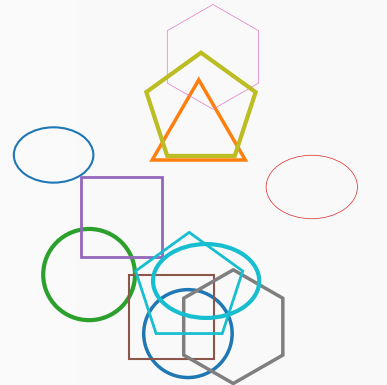[{"shape": "circle", "thickness": 2.5, "radius": 0.57, "center": [0.485, 0.134]}, {"shape": "oval", "thickness": 1.5, "radius": 0.51, "center": [0.138, 0.597]}, {"shape": "triangle", "thickness": 2.5, "radius": 0.69, "center": [0.513, 0.654]}, {"shape": "circle", "thickness": 3, "radius": 0.59, "center": [0.23, 0.287]}, {"shape": "oval", "thickness": 0.5, "radius": 0.59, "center": [0.805, 0.514]}, {"shape": "square", "thickness": 2, "radius": 0.52, "center": [0.313, 0.436]}, {"shape": "square", "thickness": 1.5, "radius": 0.55, "center": [0.444, 0.177]}, {"shape": "hexagon", "thickness": 0.5, "radius": 0.68, "center": [0.549, 0.852]}, {"shape": "hexagon", "thickness": 2.5, "radius": 0.74, "center": [0.602, 0.152]}, {"shape": "pentagon", "thickness": 3, "radius": 0.74, "center": [0.519, 0.715]}, {"shape": "oval", "thickness": 3, "radius": 0.69, "center": [0.532, 0.27]}, {"shape": "pentagon", "thickness": 2, "radius": 0.73, "center": [0.488, 0.251]}]